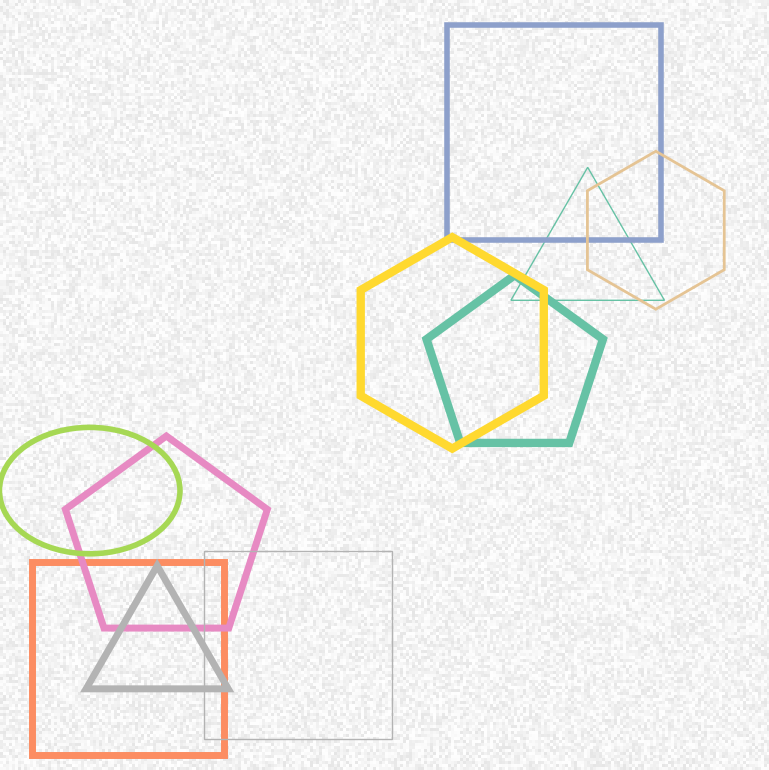[{"shape": "pentagon", "thickness": 3, "radius": 0.6, "center": [0.668, 0.522]}, {"shape": "triangle", "thickness": 0.5, "radius": 0.58, "center": [0.763, 0.668]}, {"shape": "square", "thickness": 2.5, "radius": 0.63, "center": [0.166, 0.145]}, {"shape": "square", "thickness": 2, "radius": 0.7, "center": [0.72, 0.828]}, {"shape": "pentagon", "thickness": 2.5, "radius": 0.69, "center": [0.216, 0.296]}, {"shape": "oval", "thickness": 2, "radius": 0.59, "center": [0.116, 0.363]}, {"shape": "hexagon", "thickness": 3, "radius": 0.69, "center": [0.587, 0.555]}, {"shape": "hexagon", "thickness": 1, "radius": 0.51, "center": [0.852, 0.701]}, {"shape": "square", "thickness": 0.5, "radius": 0.61, "center": [0.387, 0.162]}, {"shape": "triangle", "thickness": 2.5, "radius": 0.53, "center": [0.204, 0.159]}]